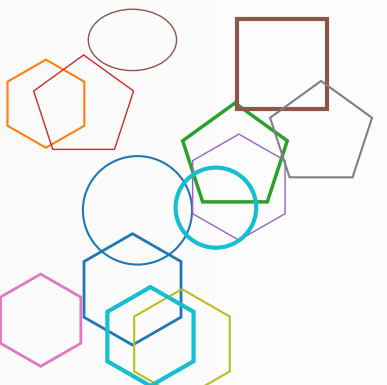[{"shape": "circle", "thickness": 1.5, "radius": 0.7, "center": [0.355, 0.454]}, {"shape": "hexagon", "thickness": 2, "radius": 0.72, "center": [0.342, 0.248]}, {"shape": "hexagon", "thickness": 1.5, "radius": 0.57, "center": [0.119, 0.731]}, {"shape": "pentagon", "thickness": 2.5, "radius": 0.71, "center": [0.606, 0.59]}, {"shape": "pentagon", "thickness": 1, "radius": 0.68, "center": [0.216, 0.722]}, {"shape": "hexagon", "thickness": 1, "radius": 0.69, "center": [0.616, 0.514]}, {"shape": "oval", "thickness": 1, "radius": 0.57, "center": [0.342, 0.896]}, {"shape": "square", "thickness": 3, "radius": 0.58, "center": [0.728, 0.833]}, {"shape": "hexagon", "thickness": 2, "radius": 0.6, "center": [0.105, 0.168]}, {"shape": "pentagon", "thickness": 1.5, "radius": 0.69, "center": [0.829, 0.651]}, {"shape": "hexagon", "thickness": 1.5, "radius": 0.71, "center": [0.47, 0.107]}, {"shape": "hexagon", "thickness": 3, "radius": 0.64, "center": [0.388, 0.126]}, {"shape": "circle", "thickness": 3, "radius": 0.52, "center": [0.557, 0.461]}]